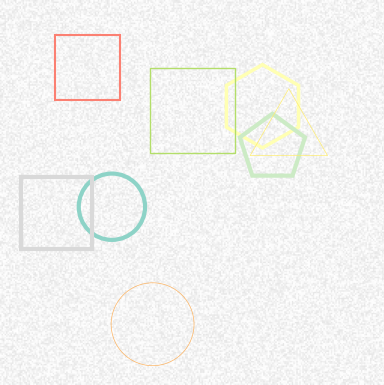[{"shape": "circle", "thickness": 3, "radius": 0.43, "center": [0.291, 0.463]}, {"shape": "hexagon", "thickness": 2.5, "radius": 0.54, "center": [0.682, 0.724]}, {"shape": "square", "thickness": 1.5, "radius": 0.42, "center": [0.227, 0.826]}, {"shape": "circle", "thickness": 0.5, "radius": 0.54, "center": [0.396, 0.158]}, {"shape": "square", "thickness": 1, "radius": 0.55, "center": [0.5, 0.713]}, {"shape": "square", "thickness": 3, "radius": 0.46, "center": [0.147, 0.447]}, {"shape": "pentagon", "thickness": 3, "radius": 0.44, "center": [0.708, 0.616]}, {"shape": "triangle", "thickness": 0.5, "radius": 0.58, "center": [0.75, 0.654]}]